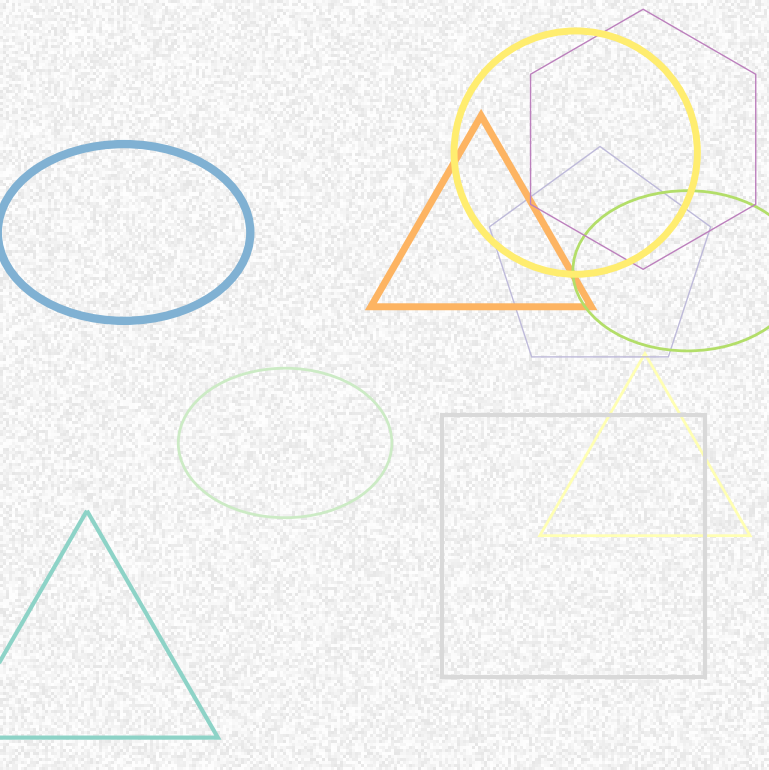[{"shape": "triangle", "thickness": 1.5, "radius": 0.98, "center": [0.113, 0.14]}, {"shape": "triangle", "thickness": 1, "radius": 0.79, "center": [0.838, 0.383]}, {"shape": "pentagon", "thickness": 0.5, "radius": 0.76, "center": [0.779, 0.659]}, {"shape": "oval", "thickness": 3, "radius": 0.82, "center": [0.161, 0.698]}, {"shape": "triangle", "thickness": 2.5, "radius": 0.83, "center": [0.625, 0.684]}, {"shape": "oval", "thickness": 1, "radius": 0.74, "center": [0.893, 0.648]}, {"shape": "square", "thickness": 1.5, "radius": 0.85, "center": [0.745, 0.291]}, {"shape": "hexagon", "thickness": 0.5, "radius": 0.84, "center": [0.835, 0.819]}, {"shape": "oval", "thickness": 1, "radius": 0.69, "center": [0.37, 0.425]}, {"shape": "circle", "thickness": 2.5, "radius": 0.79, "center": [0.748, 0.802]}]